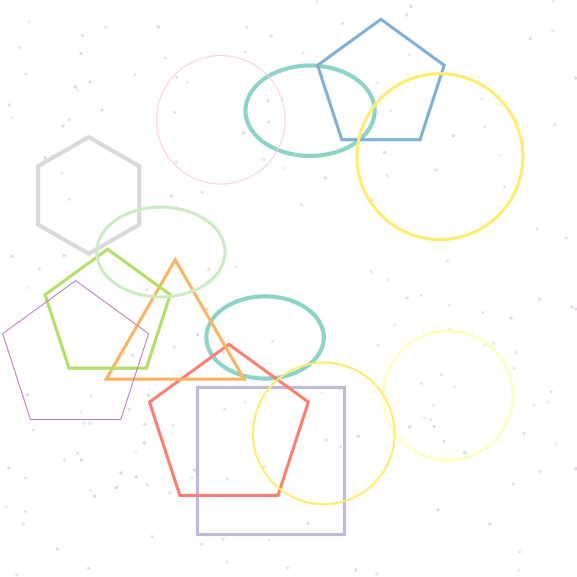[{"shape": "oval", "thickness": 2, "radius": 0.56, "center": [0.537, 0.807]}, {"shape": "oval", "thickness": 2, "radius": 0.51, "center": [0.459, 0.415]}, {"shape": "circle", "thickness": 1, "radius": 0.56, "center": [0.776, 0.314]}, {"shape": "square", "thickness": 1.5, "radius": 0.63, "center": [0.469, 0.202]}, {"shape": "pentagon", "thickness": 1.5, "radius": 0.72, "center": [0.396, 0.258]}, {"shape": "pentagon", "thickness": 1.5, "radius": 0.58, "center": [0.66, 0.85]}, {"shape": "triangle", "thickness": 1.5, "radius": 0.69, "center": [0.303, 0.411]}, {"shape": "pentagon", "thickness": 1.5, "radius": 0.57, "center": [0.186, 0.454]}, {"shape": "circle", "thickness": 0.5, "radius": 0.56, "center": [0.382, 0.792]}, {"shape": "hexagon", "thickness": 2, "radius": 0.51, "center": [0.154, 0.661]}, {"shape": "pentagon", "thickness": 0.5, "radius": 0.66, "center": [0.131, 0.38]}, {"shape": "oval", "thickness": 1.5, "radius": 0.56, "center": [0.279, 0.563]}, {"shape": "circle", "thickness": 1.5, "radius": 0.72, "center": [0.762, 0.728]}, {"shape": "circle", "thickness": 1, "radius": 0.61, "center": [0.561, 0.249]}]